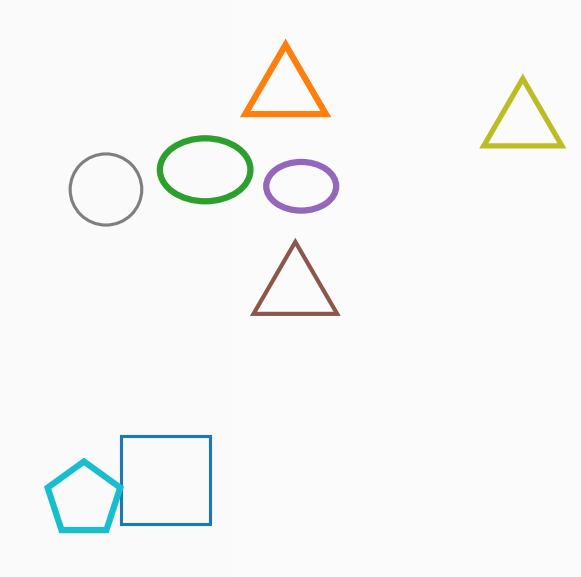[{"shape": "square", "thickness": 1.5, "radius": 0.38, "center": [0.284, 0.169]}, {"shape": "triangle", "thickness": 3, "radius": 0.4, "center": [0.491, 0.842]}, {"shape": "oval", "thickness": 3, "radius": 0.39, "center": [0.353, 0.705]}, {"shape": "oval", "thickness": 3, "radius": 0.3, "center": [0.518, 0.677]}, {"shape": "triangle", "thickness": 2, "radius": 0.42, "center": [0.508, 0.497]}, {"shape": "circle", "thickness": 1.5, "radius": 0.31, "center": [0.182, 0.671]}, {"shape": "triangle", "thickness": 2.5, "radius": 0.39, "center": [0.899, 0.785]}, {"shape": "pentagon", "thickness": 3, "radius": 0.33, "center": [0.144, 0.134]}]